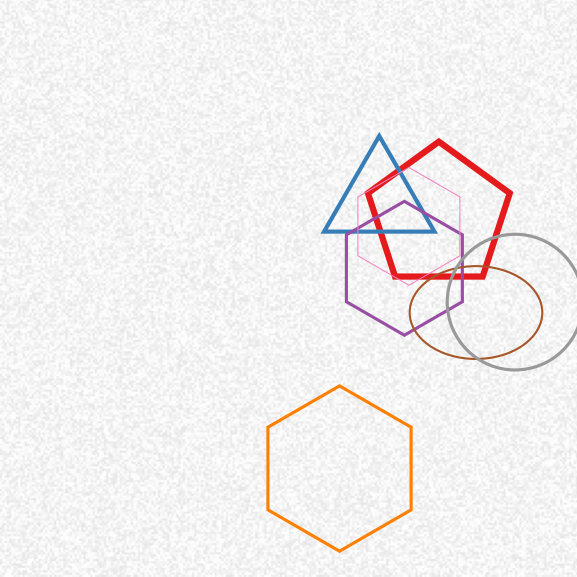[{"shape": "pentagon", "thickness": 3, "radius": 0.65, "center": [0.76, 0.625]}, {"shape": "triangle", "thickness": 2, "radius": 0.55, "center": [0.657, 0.653]}, {"shape": "hexagon", "thickness": 1.5, "radius": 0.58, "center": [0.7, 0.535]}, {"shape": "hexagon", "thickness": 1.5, "radius": 0.72, "center": [0.588, 0.188]}, {"shape": "oval", "thickness": 1, "radius": 0.57, "center": [0.824, 0.458]}, {"shape": "hexagon", "thickness": 0.5, "radius": 0.51, "center": [0.708, 0.607]}, {"shape": "circle", "thickness": 1.5, "radius": 0.59, "center": [0.892, 0.476]}]